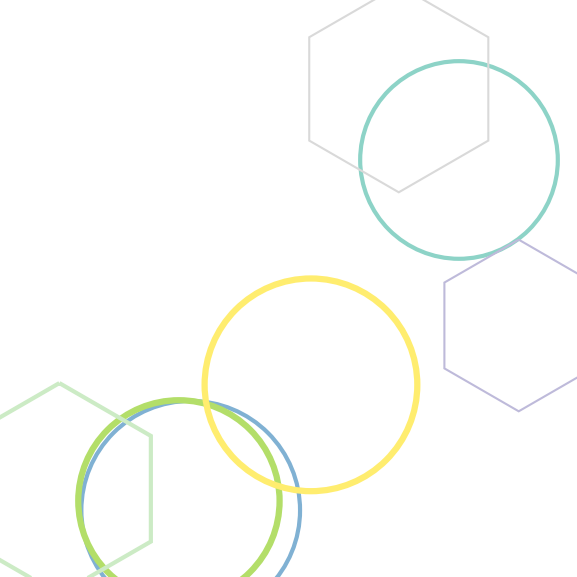[{"shape": "circle", "thickness": 2, "radius": 0.86, "center": [0.795, 0.722]}, {"shape": "hexagon", "thickness": 1, "radius": 0.74, "center": [0.898, 0.436]}, {"shape": "circle", "thickness": 2, "radius": 0.95, "center": [0.33, 0.116]}, {"shape": "circle", "thickness": 3, "radius": 0.87, "center": [0.31, 0.132]}, {"shape": "hexagon", "thickness": 1, "radius": 0.9, "center": [0.691, 0.845]}, {"shape": "hexagon", "thickness": 2, "radius": 0.91, "center": [0.103, 0.153]}, {"shape": "circle", "thickness": 3, "radius": 0.92, "center": [0.538, 0.333]}]